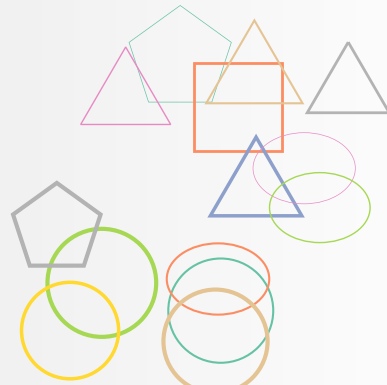[{"shape": "pentagon", "thickness": 0.5, "radius": 0.69, "center": [0.465, 0.847]}, {"shape": "circle", "thickness": 1.5, "radius": 0.68, "center": [0.57, 0.193]}, {"shape": "oval", "thickness": 1.5, "radius": 0.66, "center": [0.563, 0.275]}, {"shape": "square", "thickness": 2, "radius": 0.57, "center": [0.615, 0.723]}, {"shape": "triangle", "thickness": 2.5, "radius": 0.68, "center": [0.661, 0.508]}, {"shape": "oval", "thickness": 0.5, "radius": 0.66, "center": [0.785, 0.563]}, {"shape": "triangle", "thickness": 1, "radius": 0.67, "center": [0.324, 0.744]}, {"shape": "circle", "thickness": 3, "radius": 0.7, "center": [0.263, 0.265]}, {"shape": "oval", "thickness": 1, "radius": 0.65, "center": [0.825, 0.461]}, {"shape": "circle", "thickness": 2.5, "radius": 0.63, "center": [0.181, 0.141]}, {"shape": "circle", "thickness": 3, "radius": 0.67, "center": [0.556, 0.113]}, {"shape": "triangle", "thickness": 1.5, "radius": 0.72, "center": [0.656, 0.803]}, {"shape": "pentagon", "thickness": 3, "radius": 0.59, "center": [0.147, 0.406]}, {"shape": "triangle", "thickness": 2, "radius": 0.61, "center": [0.899, 0.768]}]